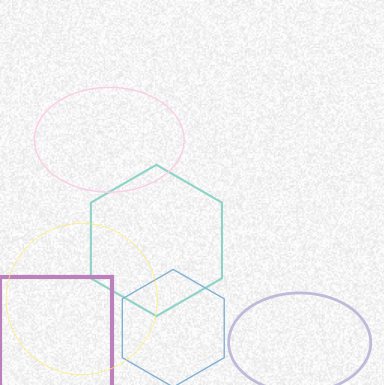[{"shape": "hexagon", "thickness": 1.5, "radius": 0.98, "center": [0.406, 0.375]}, {"shape": "oval", "thickness": 2, "radius": 0.92, "center": [0.778, 0.11]}, {"shape": "hexagon", "thickness": 1, "radius": 0.76, "center": [0.45, 0.147]}, {"shape": "oval", "thickness": 1, "radius": 0.97, "center": [0.284, 0.637]}, {"shape": "square", "thickness": 3, "radius": 0.73, "center": [0.145, 0.135]}, {"shape": "circle", "thickness": 0.5, "radius": 0.98, "center": [0.212, 0.223]}]